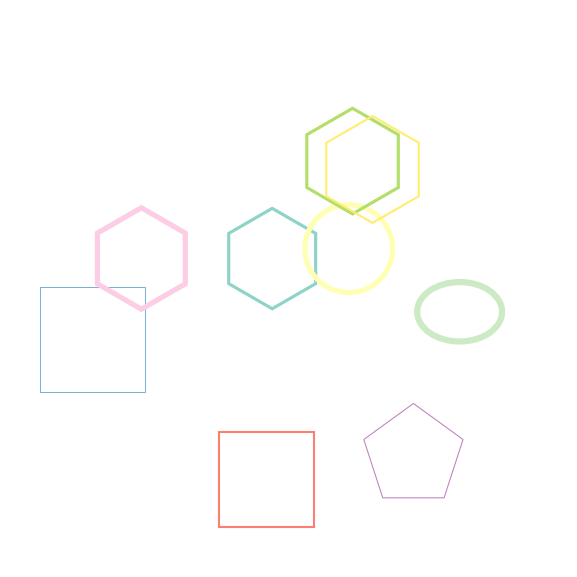[{"shape": "hexagon", "thickness": 1.5, "radius": 0.43, "center": [0.471, 0.551]}, {"shape": "circle", "thickness": 2.5, "radius": 0.38, "center": [0.604, 0.569]}, {"shape": "square", "thickness": 1, "radius": 0.41, "center": [0.461, 0.169]}, {"shape": "square", "thickness": 0.5, "radius": 0.45, "center": [0.16, 0.411]}, {"shape": "hexagon", "thickness": 1.5, "radius": 0.46, "center": [0.61, 0.72]}, {"shape": "hexagon", "thickness": 2.5, "radius": 0.44, "center": [0.245, 0.552]}, {"shape": "pentagon", "thickness": 0.5, "radius": 0.45, "center": [0.716, 0.21]}, {"shape": "oval", "thickness": 3, "radius": 0.37, "center": [0.796, 0.459]}, {"shape": "hexagon", "thickness": 1, "radius": 0.46, "center": [0.645, 0.706]}]